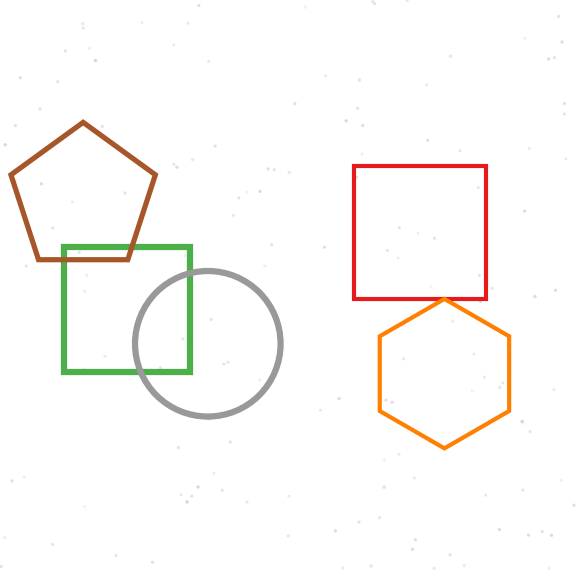[{"shape": "square", "thickness": 2, "radius": 0.57, "center": [0.727, 0.597]}, {"shape": "square", "thickness": 3, "radius": 0.54, "center": [0.22, 0.463]}, {"shape": "hexagon", "thickness": 2, "radius": 0.65, "center": [0.77, 0.352]}, {"shape": "pentagon", "thickness": 2.5, "radius": 0.66, "center": [0.144, 0.656]}, {"shape": "circle", "thickness": 3, "radius": 0.63, "center": [0.36, 0.404]}]